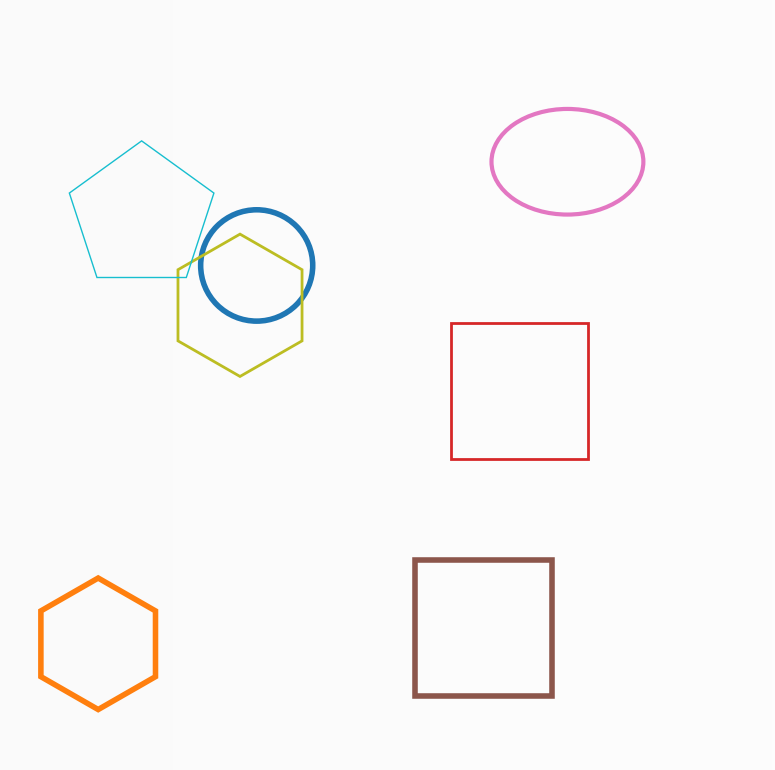[{"shape": "circle", "thickness": 2, "radius": 0.36, "center": [0.331, 0.655]}, {"shape": "hexagon", "thickness": 2, "radius": 0.43, "center": [0.127, 0.164]}, {"shape": "square", "thickness": 1, "radius": 0.44, "center": [0.671, 0.492]}, {"shape": "square", "thickness": 2, "radius": 0.44, "center": [0.624, 0.184]}, {"shape": "oval", "thickness": 1.5, "radius": 0.49, "center": [0.732, 0.79]}, {"shape": "hexagon", "thickness": 1, "radius": 0.46, "center": [0.31, 0.604]}, {"shape": "pentagon", "thickness": 0.5, "radius": 0.49, "center": [0.183, 0.719]}]